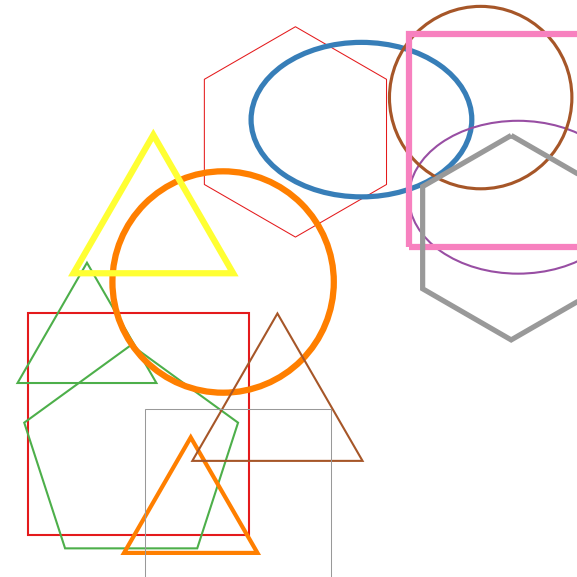[{"shape": "square", "thickness": 1, "radius": 0.96, "center": [0.239, 0.265]}, {"shape": "hexagon", "thickness": 0.5, "radius": 0.91, "center": [0.512, 0.771]}, {"shape": "oval", "thickness": 2.5, "radius": 0.96, "center": [0.626, 0.792]}, {"shape": "pentagon", "thickness": 1, "radius": 0.97, "center": [0.227, 0.207]}, {"shape": "triangle", "thickness": 1, "radius": 0.69, "center": [0.151, 0.405]}, {"shape": "oval", "thickness": 1, "radius": 0.95, "center": [0.897, 0.658]}, {"shape": "triangle", "thickness": 2, "radius": 0.67, "center": [0.33, 0.108]}, {"shape": "circle", "thickness": 3, "radius": 0.96, "center": [0.386, 0.511]}, {"shape": "triangle", "thickness": 3, "radius": 0.8, "center": [0.265, 0.606]}, {"shape": "triangle", "thickness": 1, "radius": 0.85, "center": [0.48, 0.286]}, {"shape": "circle", "thickness": 1.5, "radius": 0.79, "center": [0.832, 0.83]}, {"shape": "square", "thickness": 3, "radius": 0.92, "center": [0.893, 0.756]}, {"shape": "hexagon", "thickness": 2.5, "radius": 0.89, "center": [0.885, 0.588]}, {"shape": "square", "thickness": 0.5, "radius": 0.8, "center": [0.412, 0.131]}]